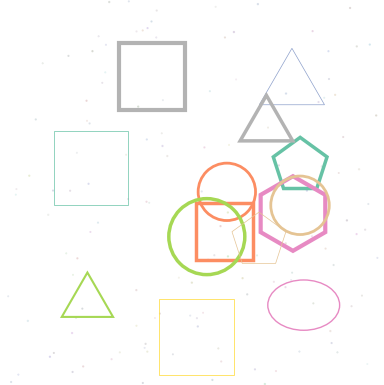[{"shape": "pentagon", "thickness": 2.5, "radius": 0.37, "center": [0.78, 0.57]}, {"shape": "square", "thickness": 0.5, "radius": 0.48, "center": [0.236, 0.564]}, {"shape": "circle", "thickness": 2, "radius": 0.37, "center": [0.589, 0.502]}, {"shape": "square", "thickness": 2.5, "radius": 0.37, "center": [0.584, 0.399]}, {"shape": "triangle", "thickness": 0.5, "radius": 0.49, "center": [0.758, 0.777]}, {"shape": "oval", "thickness": 1, "radius": 0.47, "center": [0.789, 0.207]}, {"shape": "hexagon", "thickness": 3, "radius": 0.48, "center": [0.761, 0.445]}, {"shape": "circle", "thickness": 2.5, "radius": 0.49, "center": [0.537, 0.385]}, {"shape": "triangle", "thickness": 1.5, "radius": 0.38, "center": [0.227, 0.215]}, {"shape": "square", "thickness": 0.5, "radius": 0.49, "center": [0.51, 0.125]}, {"shape": "circle", "thickness": 2, "radius": 0.38, "center": [0.779, 0.467]}, {"shape": "pentagon", "thickness": 0.5, "radius": 0.37, "center": [0.673, 0.375]}, {"shape": "square", "thickness": 3, "radius": 0.43, "center": [0.395, 0.802]}, {"shape": "triangle", "thickness": 2.5, "radius": 0.39, "center": [0.692, 0.674]}]